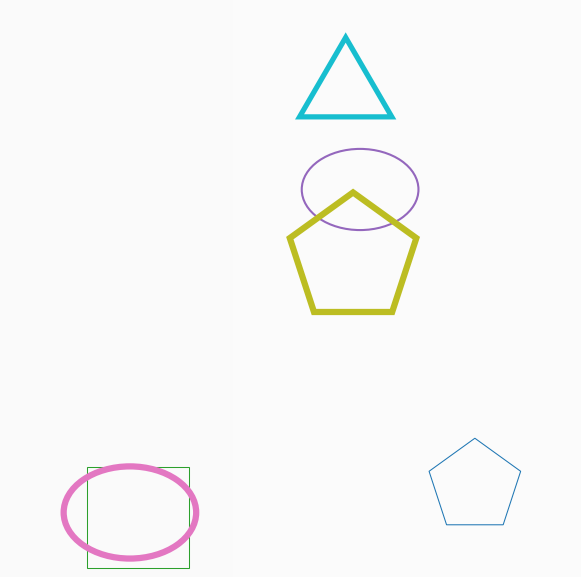[{"shape": "pentagon", "thickness": 0.5, "radius": 0.41, "center": [0.817, 0.157]}, {"shape": "square", "thickness": 0.5, "radius": 0.44, "center": [0.237, 0.103]}, {"shape": "oval", "thickness": 1, "radius": 0.5, "center": [0.62, 0.671]}, {"shape": "oval", "thickness": 3, "radius": 0.57, "center": [0.224, 0.112]}, {"shape": "pentagon", "thickness": 3, "radius": 0.57, "center": [0.607, 0.551]}, {"shape": "triangle", "thickness": 2.5, "radius": 0.46, "center": [0.595, 0.843]}]